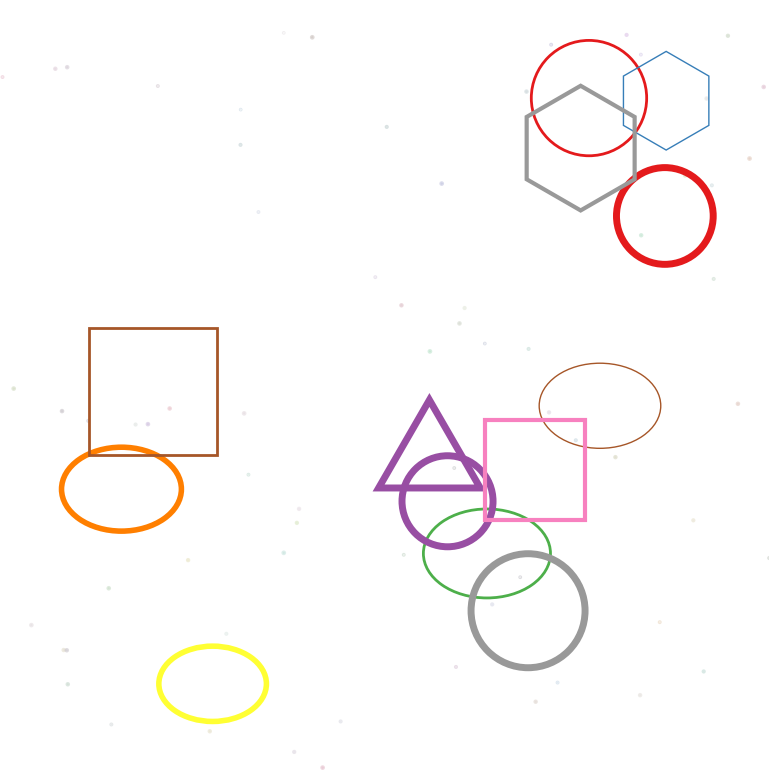[{"shape": "circle", "thickness": 2.5, "radius": 0.31, "center": [0.863, 0.72]}, {"shape": "circle", "thickness": 1, "radius": 0.37, "center": [0.765, 0.873]}, {"shape": "hexagon", "thickness": 0.5, "radius": 0.32, "center": [0.865, 0.869]}, {"shape": "oval", "thickness": 1, "radius": 0.41, "center": [0.632, 0.281]}, {"shape": "circle", "thickness": 2.5, "radius": 0.3, "center": [0.581, 0.349]}, {"shape": "triangle", "thickness": 2.5, "radius": 0.38, "center": [0.558, 0.404]}, {"shape": "oval", "thickness": 2, "radius": 0.39, "center": [0.158, 0.365]}, {"shape": "oval", "thickness": 2, "radius": 0.35, "center": [0.276, 0.112]}, {"shape": "oval", "thickness": 0.5, "radius": 0.39, "center": [0.779, 0.473]}, {"shape": "square", "thickness": 1, "radius": 0.41, "center": [0.199, 0.491]}, {"shape": "square", "thickness": 1.5, "radius": 0.33, "center": [0.695, 0.39]}, {"shape": "circle", "thickness": 2.5, "radius": 0.37, "center": [0.686, 0.207]}, {"shape": "hexagon", "thickness": 1.5, "radius": 0.4, "center": [0.754, 0.808]}]